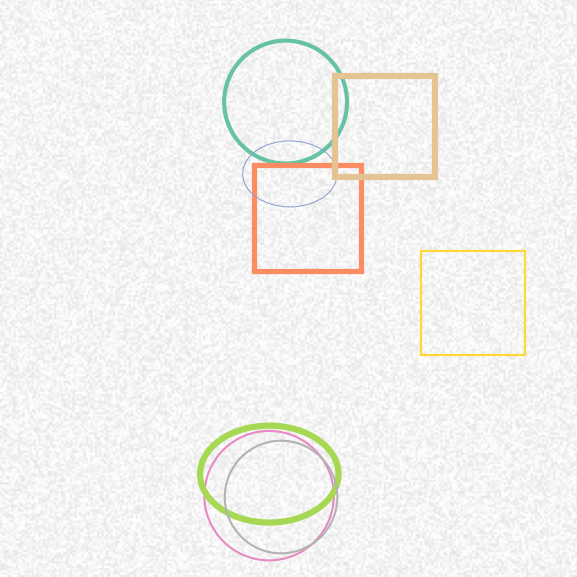[{"shape": "circle", "thickness": 2, "radius": 0.53, "center": [0.495, 0.822]}, {"shape": "square", "thickness": 2.5, "radius": 0.46, "center": [0.533, 0.622]}, {"shape": "oval", "thickness": 0.5, "radius": 0.41, "center": [0.502, 0.698]}, {"shape": "circle", "thickness": 1, "radius": 0.56, "center": [0.466, 0.141]}, {"shape": "oval", "thickness": 3, "radius": 0.6, "center": [0.466, 0.178]}, {"shape": "square", "thickness": 1, "radius": 0.45, "center": [0.819, 0.475]}, {"shape": "square", "thickness": 3, "radius": 0.43, "center": [0.667, 0.78]}, {"shape": "circle", "thickness": 1, "radius": 0.49, "center": [0.487, 0.138]}]